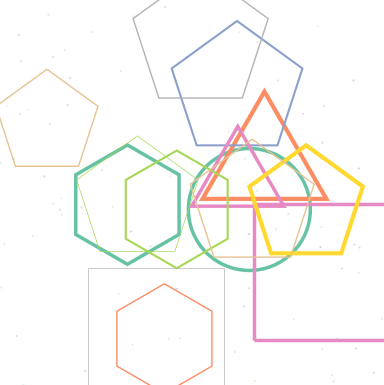[{"shape": "hexagon", "thickness": 2.5, "radius": 0.77, "center": [0.331, 0.468]}, {"shape": "circle", "thickness": 2.5, "radius": 0.79, "center": [0.648, 0.456]}, {"shape": "triangle", "thickness": 3, "radius": 0.93, "center": [0.687, 0.576]}, {"shape": "hexagon", "thickness": 1, "radius": 0.71, "center": [0.427, 0.12]}, {"shape": "pentagon", "thickness": 1.5, "radius": 0.89, "center": [0.616, 0.767]}, {"shape": "square", "thickness": 2.5, "radius": 0.88, "center": [0.836, 0.293]}, {"shape": "triangle", "thickness": 2.5, "radius": 0.69, "center": [0.618, 0.533]}, {"shape": "hexagon", "thickness": 1.5, "radius": 0.76, "center": [0.459, 0.456]}, {"shape": "pentagon", "thickness": 0.5, "radius": 0.83, "center": [0.357, 0.481]}, {"shape": "pentagon", "thickness": 3, "radius": 0.77, "center": [0.795, 0.468]}, {"shape": "pentagon", "thickness": 1, "radius": 0.85, "center": [0.655, 0.469]}, {"shape": "pentagon", "thickness": 1, "radius": 0.7, "center": [0.122, 0.681]}, {"shape": "pentagon", "thickness": 1, "radius": 0.92, "center": [0.521, 0.895]}, {"shape": "square", "thickness": 0.5, "radius": 0.88, "center": [0.405, 0.128]}]